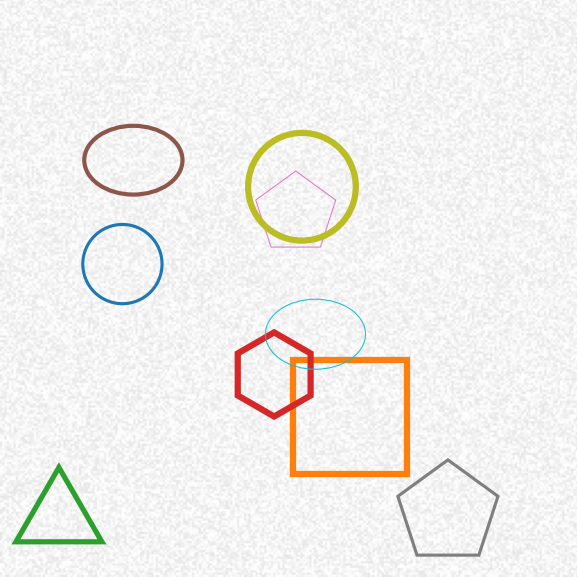[{"shape": "circle", "thickness": 1.5, "radius": 0.34, "center": [0.212, 0.542]}, {"shape": "square", "thickness": 3, "radius": 0.49, "center": [0.607, 0.277]}, {"shape": "triangle", "thickness": 2.5, "radius": 0.43, "center": [0.102, 0.104]}, {"shape": "hexagon", "thickness": 3, "radius": 0.36, "center": [0.475, 0.351]}, {"shape": "oval", "thickness": 2, "radius": 0.43, "center": [0.231, 0.722]}, {"shape": "pentagon", "thickness": 0.5, "radius": 0.36, "center": [0.512, 0.63]}, {"shape": "pentagon", "thickness": 1.5, "radius": 0.46, "center": [0.776, 0.112]}, {"shape": "circle", "thickness": 3, "radius": 0.47, "center": [0.523, 0.676]}, {"shape": "oval", "thickness": 0.5, "radius": 0.43, "center": [0.546, 0.42]}]